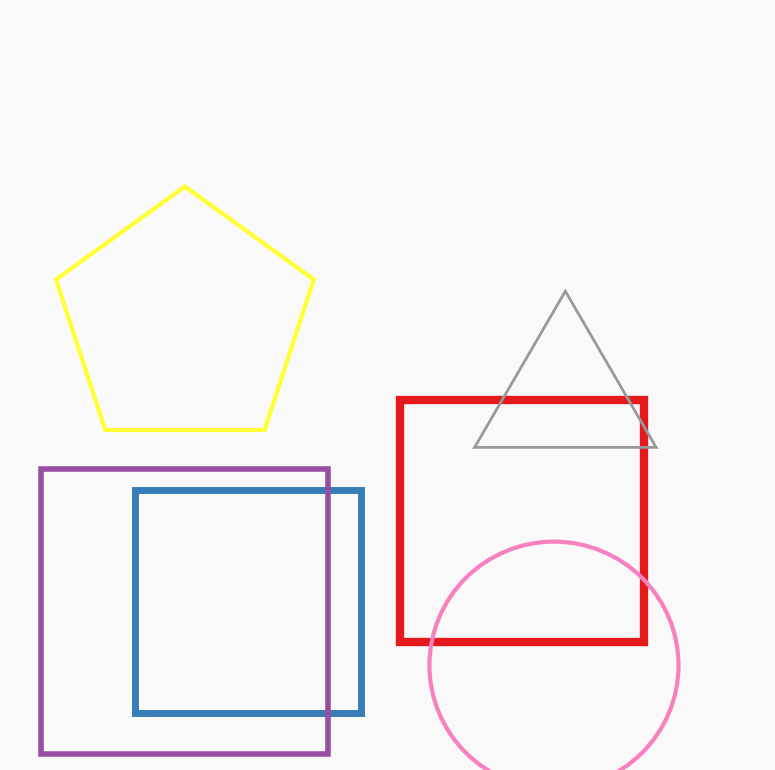[{"shape": "square", "thickness": 3, "radius": 0.78, "center": [0.673, 0.323]}, {"shape": "square", "thickness": 2.5, "radius": 0.73, "center": [0.32, 0.219]}, {"shape": "square", "thickness": 2, "radius": 0.93, "center": [0.238, 0.206]}, {"shape": "pentagon", "thickness": 1.5, "radius": 0.87, "center": [0.239, 0.583]}, {"shape": "circle", "thickness": 1.5, "radius": 0.8, "center": [0.715, 0.136]}, {"shape": "triangle", "thickness": 1, "radius": 0.68, "center": [0.729, 0.487]}]